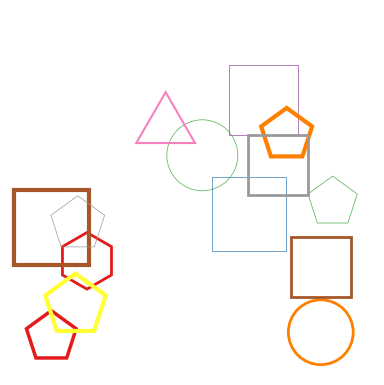[{"shape": "hexagon", "thickness": 2, "radius": 0.37, "center": [0.226, 0.323]}, {"shape": "pentagon", "thickness": 2.5, "radius": 0.34, "center": [0.133, 0.125]}, {"shape": "square", "thickness": 0.5, "radius": 0.48, "center": [0.646, 0.444]}, {"shape": "circle", "thickness": 0.5, "radius": 0.46, "center": [0.526, 0.597]}, {"shape": "pentagon", "thickness": 0.5, "radius": 0.34, "center": [0.864, 0.475]}, {"shape": "square", "thickness": 0.5, "radius": 0.45, "center": [0.684, 0.74]}, {"shape": "pentagon", "thickness": 3, "radius": 0.35, "center": [0.745, 0.65]}, {"shape": "circle", "thickness": 2, "radius": 0.42, "center": [0.833, 0.137]}, {"shape": "pentagon", "thickness": 3, "radius": 0.41, "center": [0.196, 0.207]}, {"shape": "square", "thickness": 2, "radius": 0.39, "center": [0.834, 0.307]}, {"shape": "square", "thickness": 3, "radius": 0.48, "center": [0.134, 0.409]}, {"shape": "triangle", "thickness": 1.5, "radius": 0.44, "center": [0.43, 0.673]}, {"shape": "pentagon", "thickness": 0.5, "radius": 0.37, "center": [0.202, 0.418]}, {"shape": "square", "thickness": 2, "radius": 0.39, "center": [0.722, 0.571]}]